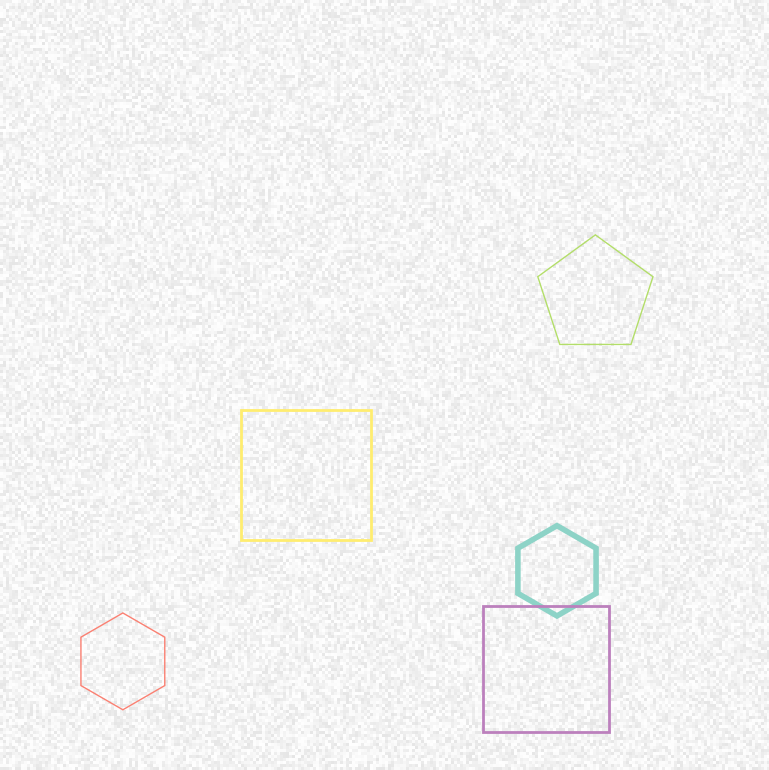[{"shape": "hexagon", "thickness": 2, "radius": 0.29, "center": [0.723, 0.259]}, {"shape": "hexagon", "thickness": 0.5, "radius": 0.31, "center": [0.16, 0.141]}, {"shape": "pentagon", "thickness": 0.5, "radius": 0.39, "center": [0.773, 0.616]}, {"shape": "square", "thickness": 1, "radius": 0.41, "center": [0.709, 0.131]}, {"shape": "square", "thickness": 1, "radius": 0.42, "center": [0.398, 0.383]}]